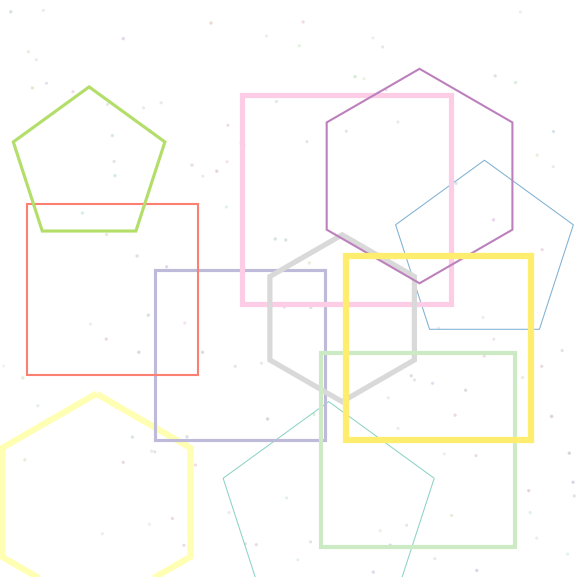[{"shape": "pentagon", "thickness": 0.5, "radius": 0.96, "center": [0.569, 0.112]}, {"shape": "hexagon", "thickness": 3, "radius": 0.94, "center": [0.167, 0.129]}, {"shape": "square", "thickness": 1.5, "radius": 0.73, "center": [0.416, 0.385]}, {"shape": "square", "thickness": 1, "radius": 0.74, "center": [0.194, 0.498]}, {"shape": "pentagon", "thickness": 0.5, "radius": 0.81, "center": [0.839, 0.56]}, {"shape": "pentagon", "thickness": 1.5, "radius": 0.69, "center": [0.154, 0.711]}, {"shape": "square", "thickness": 2.5, "radius": 0.91, "center": [0.6, 0.654]}, {"shape": "hexagon", "thickness": 2.5, "radius": 0.72, "center": [0.592, 0.448]}, {"shape": "hexagon", "thickness": 1, "radius": 0.93, "center": [0.726, 0.694]}, {"shape": "square", "thickness": 2, "radius": 0.84, "center": [0.724, 0.22]}, {"shape": "square", "thickness": 3, "radius": 0.8, "center": [0.759, 0.397]}]